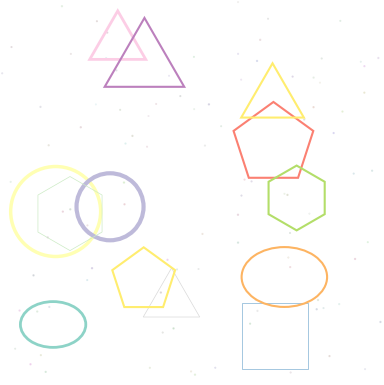[{"shape": "oval", "thickness": 2, "radius": 0.42, "center": [0.138, 0.157]}, {"shape": "circle", "thickness": 2.5, "radius": 0.58, "center": [0.145, 0.451]}, {"shape": "circle", "thickness": 3, "radius": 0.44, "center": [0.286, 0.463]}, {"shape": "pentagon", "thickness": 1.5, "radius": 0.54, "center": [0.71, 0.626]}, {"shape": "square", "thickness": 0.5, "radius": 0.43, "center": [0.713, 0.128]}, {"shape": "oval", "thickness": 1.5, "radius": 0.56, "center": [0.739, 0.28]}, {"shape": "hexagon", "thickness": 1.5, "radius": 0.42, "center": [0.77, 0.486]}, {"shape": "triangle", "thickness": 2, "radius": 0.42, "center": [0.306, 0.888]}, {"shape": "triangle", "thickness": 0.5, "radius": 0.42, "center": [0.445, 0.219]}, {"shape": "triangle", "thickness": 1.5, "radius": 0.6, "center": [0.375, 0.834]}, {"shape": "hexagon", "thickness": 0.5, "radius": 0.48, "center": [0.182, 0.445]}, {"shape": "pentagon", "thickness": 1.5, "radius": 0.43, "center": [0.373, 0.272]}, {"shape": "triangle", "thickness": 1.5, "radius": 0.47, "center": [0.708, 0.742]}]